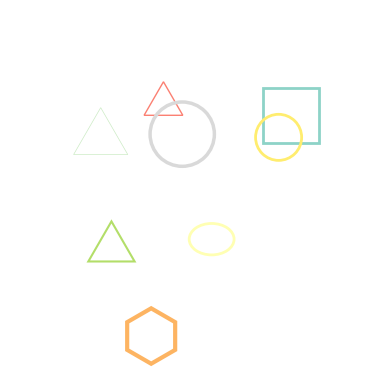[{"shape": "square", "thickness": 2, "radius": 0.36, "center": [0.755, 0.7]}, {"shape": "oval", "thickness": 2, "radius": 0.29, "center": [0.55, 0.379]}, {"shape": "triangle", "thickness": 1, "radius": 0.29, "center": [0.425, 0.73]}, {"shape": "hexagon", "thickness": 3, "radius": 0.36, "center": [0.393, 0.127]}, {"shape": "triangle", "thickness": 1.5, "radius": 0.35, "center": [0.29, 0.356]}, {"shape": "circle", "thickness": 2.5, "radius": 0.42, "center": [0.473, 0.652]}, {"shape": "triangle", "thickness": 0.5, "radius": 0.41, "center": [0.262, 0.639]}, {"shape": "circle", "thickness": 2, "radius": 0.3, "center": [0.724, 0.643]}]